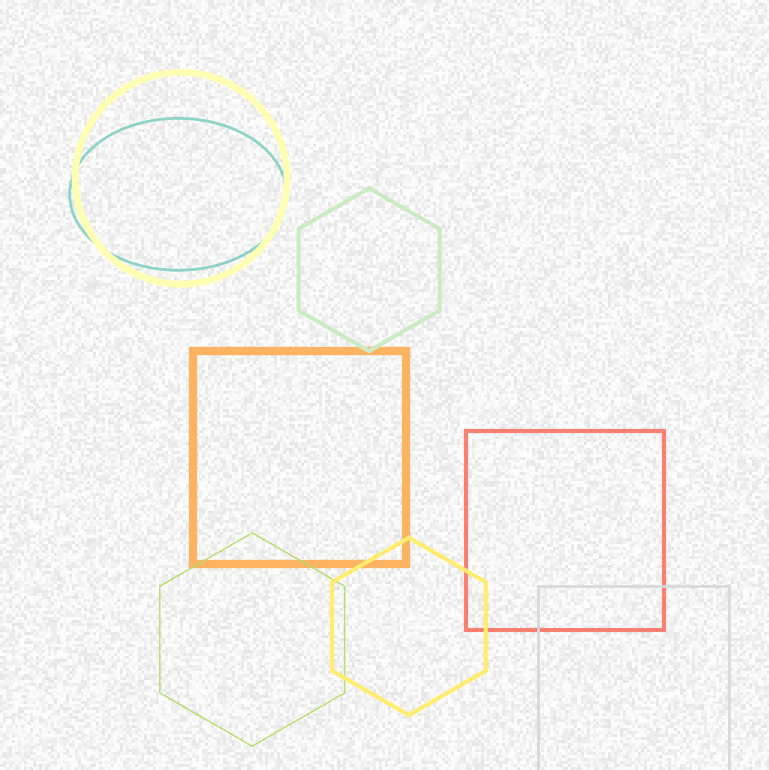[{"shape": "oval", "thickness": 1, "radius": 0.7, "center": [0.231, 0.748]}, {"shape": "circle", "thickness": 2.5, "radius": 0.69, "center": [0.235, 0.769]}, {"shape": "square", "thickness": 1.5, "radius": 0.65, "center": [0.734, 0.311]}, {"shape": "square", "thickness": 3, "radius": 0.69, "center": [0.389, 0.406]}, {"shape": "hexagon", "thickness": 0.5, "radius": 0.69, "center": [0.328, 0.169]}, {"shape": "square", "thickness": 1, "radius": 0.62, "center": [0.823, 0.114]}, {"shape": "hexagon", "thickness": 1.5, "radius": 0.53, "center": [0.479, 0.65]}, {"shape": "hexagon", "thickness": 1.5, "radius": 0.58, "center": [0.531, 0.186]}]